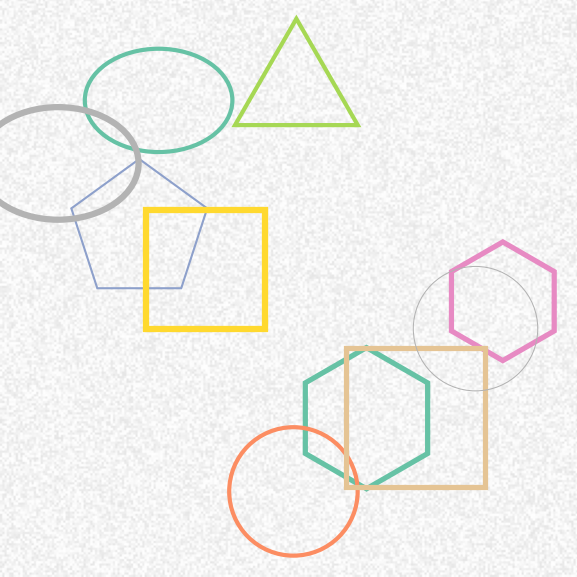[{"shape": "hexagon", "thickness": 2.5, "radius": 0.61, "center": [0.635, 0.275]}, {"shape": "oval", "thickness": 2, "radius": 0.64, "center": [0.275, 0.825]}, {"shape": "circle", "thickness": 2, "radius": 0.56, "center": [0.508, 0.148]}, {"shape": "pentagon", "thickness": 1, "radius": 0.62, "center": [0.241, 0.6]}, {"shape": "hexagon", "thickness": 2.5, "radius": 0.51, "center": [0.871, 0.477]}, {"shape": "triangle", "thickness": 2, "radius": 0.61, "center": [0.513, 0.844]}, {"shape": "square", "thickness": 3, "radius": 0.51, "center": [0.356, 0.532]}, {"shape": "square", "thickness": 2.5, "radius": 0.6, "center": [0.719, 0.276]}, {"shape": "oval", "thickness": 3, "radius": 0.7, "center": [0.101, 0.716]}, {"shape": "circle", "thickness": 0.5, "radius": 0.54, "center": [0.823, 0.43]}]